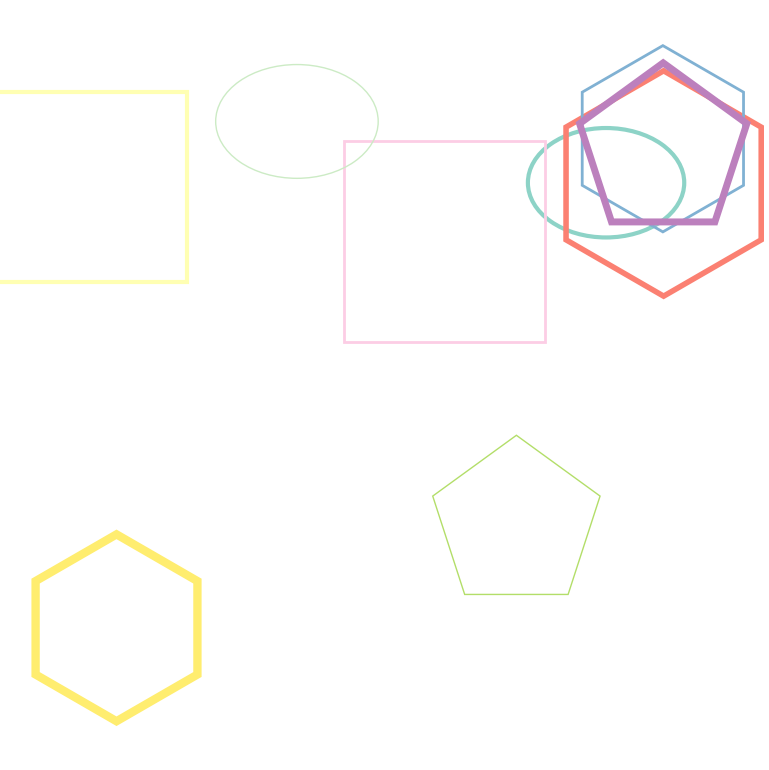[{"shape": "oval", "thickness": 1.5, "radius": 0.51, "center": [0.787, 0.763]}, {"shape": "square", "thickness": 1.5, "radius": 0.62, "center": [0.119, 0.757]}, {"shape": "hexagon", "thickness": 2, "radius": 0.73, "center": [0.862, 0.762]}, {"shape": "hexagon", "thickness": 1, "radius": 0.6, "center": [0.861, 0.82]}, {"shape": "pentagon", "thickness": 0.5, "radius": 0.57, "center": [0.671, 0.32]}, {"shape": "square", "thickness": 1, "radius": 0.65, "center": [0.577, 0.687]}, {"shape": "pentagon", "thickness": 2.5, "radius": 0.57, "center": [0.861, 0.804]}, {"shape": "oval", "thickness": 0.5, "radius": 0.53, "center": [0.386, 0.842]}, {"shape": "hexagon", "thickness": 3, "radius": 0.61, "center": [0.151, 0.185]}]